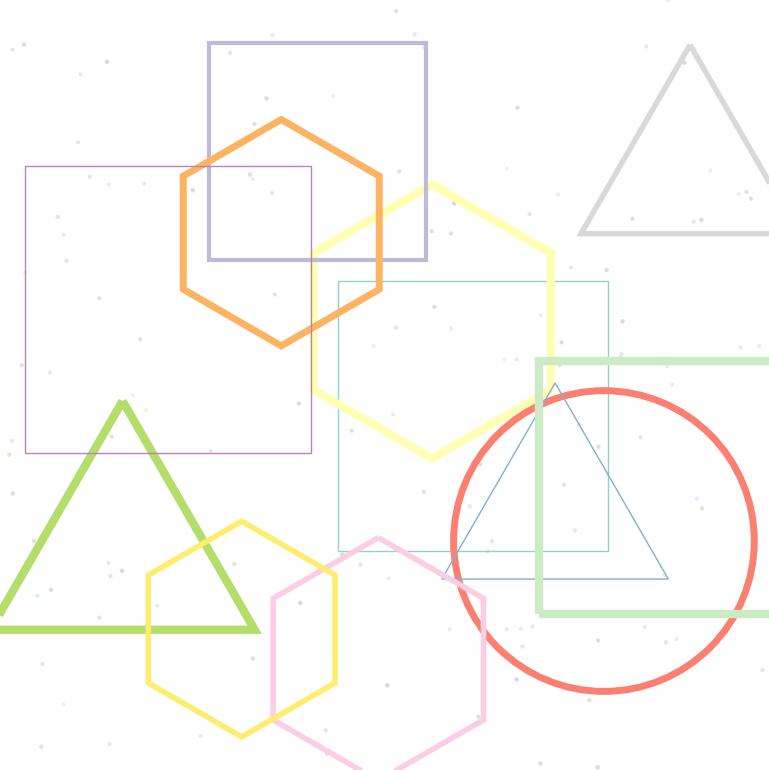[{"shape": "square", "thickness": 0.5, "radius": 0.87, "center": [0.614, 0.46]}, {"shape": "hexagon", "thickness": 3, "radius": 0.89, "center": [0.561, 0.583]}, {"shape": "square", "thickness": 1.5, "radius": 0.7, "center": [0.413, 0.803]}, {"shape": "circle", "thickness": 2.5, "radius": 0.98, "center": [0.784, 0.297]}, {"shape": "triangle", "thickness": 0.5, "radius": 0.85, "center": [0.721, 0.333]}, {"shape": "hexagon", "thickness": 2.5, "radius": 0.73, "center": [0.365, 0.698]}, {"shape": "triangle", "thickness": 3, "radius": 0.99, "center": [0.159, 0.281]}, {"shape": "hexagon", "thickness": 2, "radius": 0.79, "center": [0.491, 0.144]}, {"shape": "triangle", "thickness": 2, "radius": 0.82, "center": [0.896, 0.778]}, {"shape": "square", "thickness": 0.5, "radius": 0.93, "center": [0.218, 0.598]}, {"shape": "square", "thickness": 3, "radius": 0.82, "center": [0.864, 0.367]}, {"shape": "hexagon", "thickness": 2, "radius": 0.7, "center": [0.314, 0.183]}]